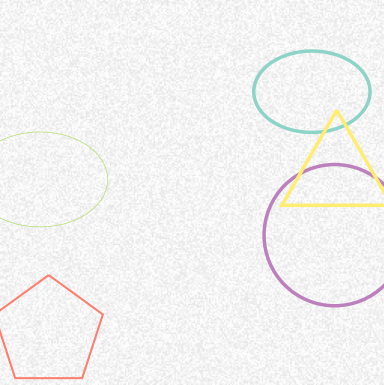[{"shape": "oval", "thickness": 2.5, "radius": 0.76, "center": [0.81, 0.762]}, {"shape": "pentagon", "thickness": 1.5, "radius": 0.74, "center": [0.126, 0.138]}, {"shape": "oval", "thickness": 0.5, "radius": 0.88, "center": [0.104, 0.534]}, {"shape": "circle", "thickness": 2.5, "radius": 0.92, "center": [0.869, 0.389]}, {"shape": "triangle", "thickness": 2.5, "radius": 0.82, "center": [0.875, 0.549]}]